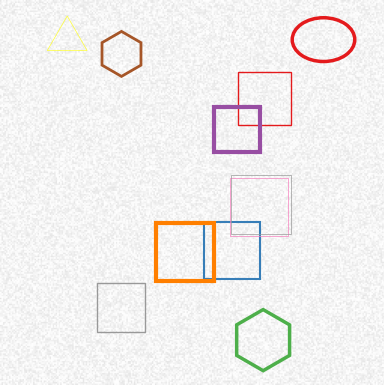[{"shape": "oval", "thickness": 2.5, "radius": 0.41, "center": [0.84, 0.897]}, {"shape": "square", "thickness": 1, "radius": 0.34, "center": [0.687, 0.744]}, {"shape": "square", "thickness": 1.5, "radius": 0.37, "center": [0.603, 0.349]}, {"shape": "hexagon", "thickness": 2.5, "radius": 0.4, "center": [0.683, 0.117]}, {"shape": "square", "thickness": 3, "radius": 0.3, "center": [0.616, 0.663]}, {"shape": "square", "thickness": 3, "radius": 0.38, "center": [0.48, 0.346]}, {"shape": "triangle", "thickness": 0.5, "radius": 0.3, "center": [0.175, 0.899]}, {"shape": "hexagon", "thickness": 2, "radius": 0.29, "center": [0.316, 0.86]}, {"shape": "square", "thickness": 0.5, "radius": 0.38, "center": [0.674, 0.463]}, {"shape": "square", "thickness": 1, "radius": 0.31, "center": [0.315, 0.201]}, {"shape": "square", "thickness": 0.5, "radius": 0.39, "center": [0.677, 0.469]}]